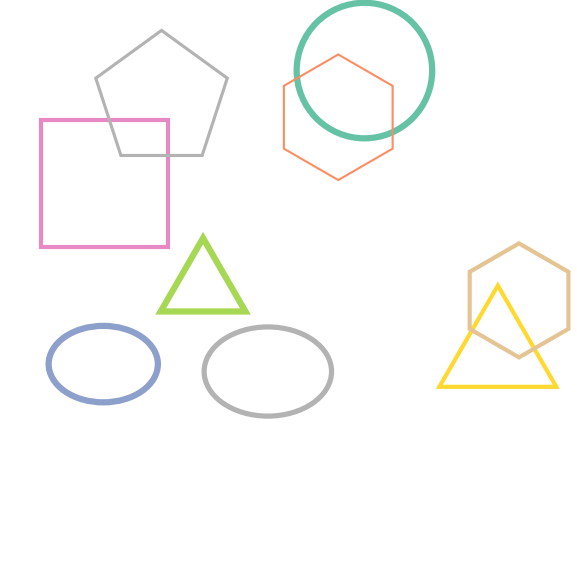[{"shape": "circle", "thickness": 3, "radius": 0.59, "center": [0.631, 0.877]}, {"shape": "hexagon", "thickness": 1, "radius": 0.54, "center": [0.586, 0.796]}, {"shape": "oval", "thickness": 3, "radius": 0.47, "center": [0.179, 0.369]}, {"shape": "square", "thickness": 2, "radius": 0.55, "center": [0.181, 0.682]}, {"shape": "triangle", "thickness": 3, "radius": 0.42, "center": [0.352, 0.502]}, {"shape": "triangle", "thickness": 2, "radius": 0.58, "center": [0.862, 0.388]}, {"shape": "hexagon", "thickness": 2, "radius": 0.49, "center": [0.899, 0.479]}, {"shape": "pentagon", "thickness": 1.5, "radius": 0.6, "center": [0.28, 0.827]}, {"shape": "oval", "thickness": 2.5, "radius": 0.55, "center": [0.464, 0.356]}]